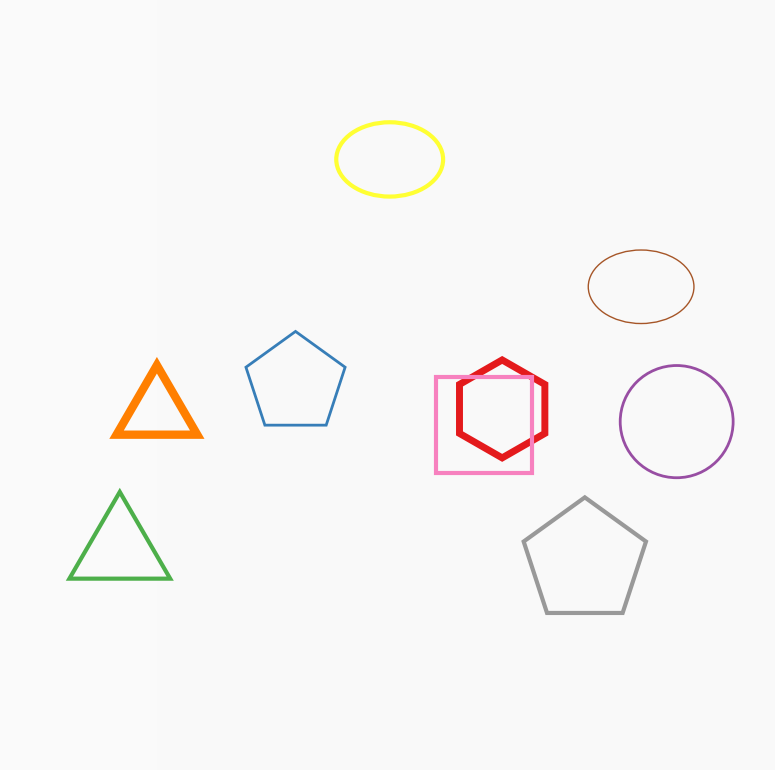[{"shape": "hexagon", "thickness": 2.5, "radius": 0.32, "center": [0.648, 0.469]}, {"shape": "pentagon", "thickness": 1, "radius": 0.34, "center": [0.381, 0.502]}, {"shape": "triangle", "thickness": 1.5, "radius": 0.38, "center": [0.155, 0.286]}, {"shape": "circle", "thickness": 1, "radius": 0.36, "center": [0.873, 0.452]}, {"shape": "triangle", "thickness": 3, "radius": 0.3, "center": [0.202, 0.466]}, {"shape": "oval", "thickness": 1.5, "radius": 0.34, "center": [0.503, 0.793]}, {"shape": "oval", "thickness": 0.5, "radius": 0.34, "center": [0.827, 0.628]}, {"shape": "square", "thickness": 1.5, "radius": 0.31, "center": [0.624, 0.448]}, {"shape": "pentagon", "thickness": 1.5, "radius": 0.41, "center": [0.755, 0.271]}]